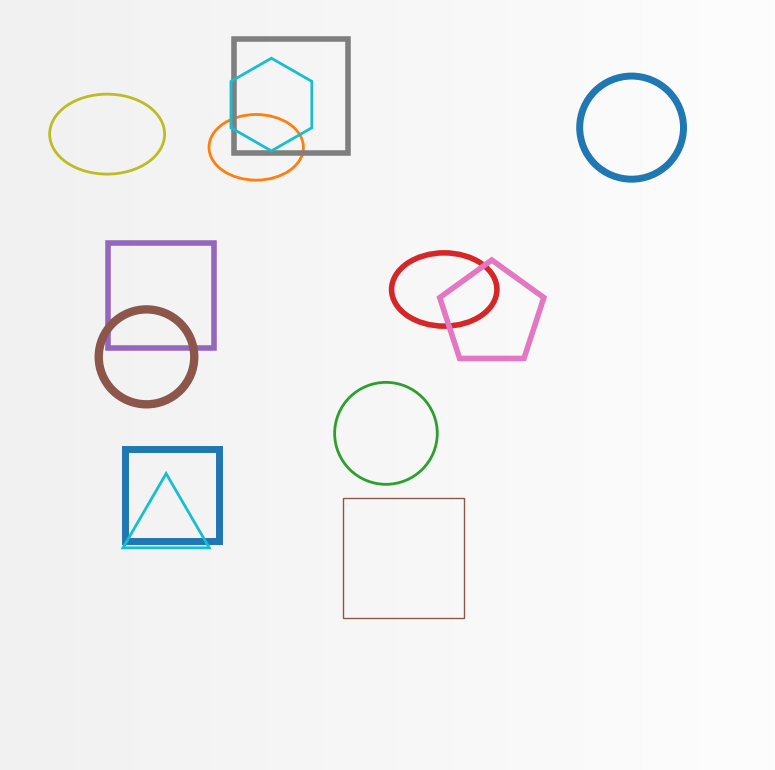[{"shape": "circle", "thickness": 2.5, "radius": 0.33, "center": [0.815, 0.834]}, {"shape": "square", "thickness": 2.5, "radius": 0.3, "center": [0.222, 0.357]}, {"shape": "oval", "thickness": 1, "radius": 0.3, "center": [0.331, 0.809]}, {"shape": "circle", "thickness": 1, "radius": 0.33, "center": [0.498, 0.437]}, {"shape": "oval", "thickness": 2, "radius": 0.34, "center": [0.573, 0.624]}, {"shape": "square", "thickness": 2, "radius": 0.34, "center": [0.208, 0.616]}, {"shape": "circle", "thickness": 3, "radius": 0.31, "center": [0.189, 0.537]}, {"shape": "square", "thickness": 0.5, "radius": 0.39, "center": [0.521, 0.275]}, {"shape": "pentagon", "thickness": 2, "radius": 0.35, "center": [0.635, 0.592]}, {"shape": "square", "thickness": 2, "radius": 0.37, "center": [0.376, 0.875]}, {"shape": "oval", "thickness": 1, "radius": 0.37, "center": [0.138, 0.826]}, {"shape": "triangle", "thickness": 1, "radius": 0.32, "center": [0.214, 0.321]}, {"shape": "hexagon", "thickness": 1, "radius": 0.3, "center": [0.35, 0.864]}]